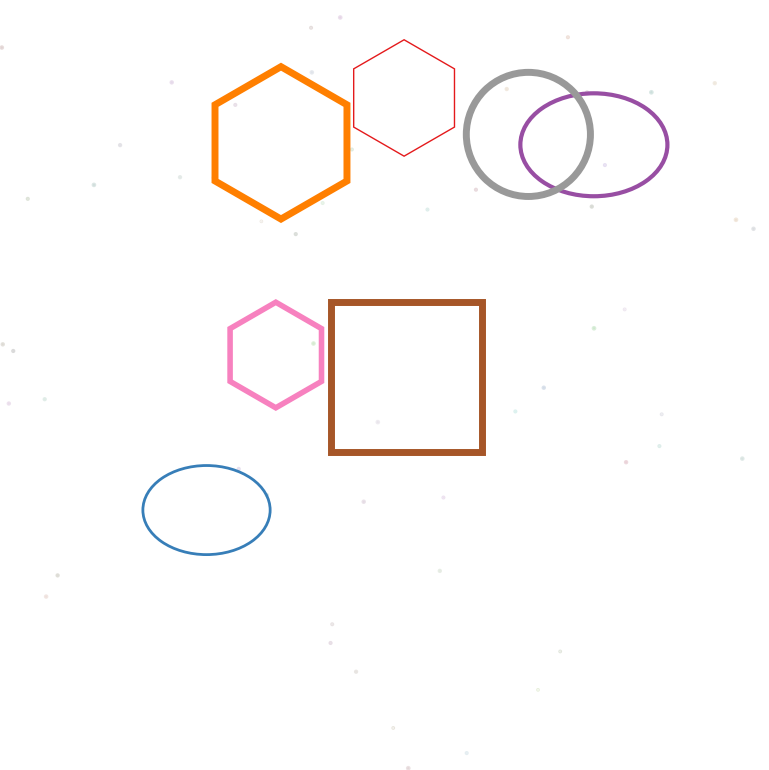[{"shape": "hexagon", "thickness": 0.5, "radius": 0.38, "center": [0.525, 0.873]}, {"shape": "oval", "thickness": 1, "radius": 0.41, "center": [0.268, 0.338]}, {"shape": "oval", "thickness": 1.5, "radius": 0.48, "center": [0.771, 0.812]}, {"shape": "hexagon", "thickness": 2.5, "radius": 0.49, "center": [0.365, 0.814]}, {"shape": "square", "thickness": 2.5, "radius": 0.49, "center": [0.528, 0.51]}, {"shape": "hexagon", "thickness": 2, "radius": 0.34, "center": [0.358, 0.539]}, {"shape": "circle", "thickness": 2.5, "radius": 0.4, "center": [0.686, 0.825]}]